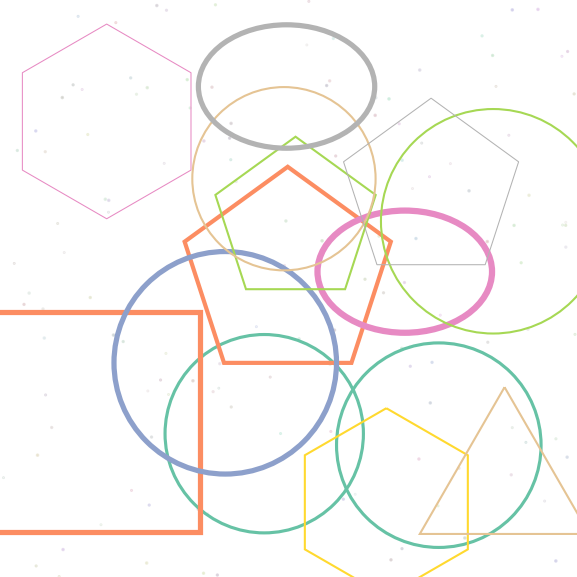[{"shape": "circle", "thickness": 1.5, "radius": 0.89, "center": [0.76, 0.228]}, {"shape": "circle", "thickness": 1.5, "radius": 0.86, "center": [0.458, 0.248]}, {"shape": "pentagon", "thickness": 2, "radius": 0.94, "center": [0.498, 0.523]}, {"shape": "square", "thickness": 2.5, "radius": 0.95, "center": [0.156, 0.268]}, {"shape": "circle", "thickness": 2.5, "radius": 0.96, "center": [0.39, 0.371]}, {"shape": "oval", "thickness": 3, "radius": 0.76, "center": [0.701, 0.529]}, {"shape": "hexagon", "thickness": 0.5, "radius": 0.84, "center": [0.185, 0.789]}, {"shape": "circle", "thickness": 1, "radius": 0.97, "center": [0.854, 0.616]}, {"shape": "pentagon", "thickness": 1, "radius": 0.73, "center": [0.512, 0.616]}, {"shape": "hexagon", "thickness": 1, "radius": 0.81, "center": [0.669, 0.129]}, {"shape": "triangle", "thickness": 1, "radius": 0.85, "center": [0.874, 0.159]}, {"shape": "circle", "thickness": 1, "radius": 0.79, "center": [0.492, 0.69]}, {"shape": "oval", "thickness": 2.5, "radius": 0.76, "center": [0.496, 0.849]}, {"shape": "pentagon", "thickness": 0.5, "radius": 0.8, "center": [0.746, 0.67]}]